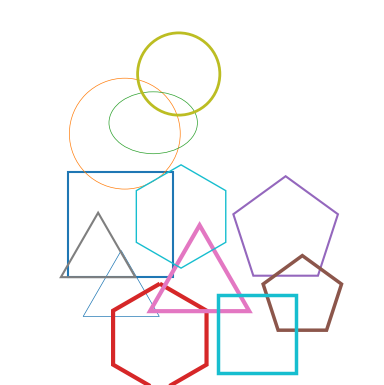[{"shape": "square", "thickness": 1.5, "radius": 0.68, "center": [0.314, 0.417]}, {"shape": "triangle", "thickness": 0.5, "radius": 0.57, "center": [0.315, 0.235]}, {"shape": "circle", "thickness": 0.5, "radius": 0.72, "center": [0.324, 0.653]}, {"shape": "oval", "thickness": 0.5, "radius": 0.57, "center": [0.398, 0.681]}, {"shape": "hexagon", "thickness": 3, "radius": 0.7, "center": [0.415, 0.123]}, {"shape": "pentagon", "thickness": 1.5, "radius": 0.71, "center": [0.742, 0.399]}, {"shape": "pentagon", "thickness": 2.5, "radius": 0.54, "center": [0.785, 0.229]}, {"shape": "triangle", "thickness": 3, "radius": 0.74, "center": [0.518, 0.266]}, {"shape": "triangle", "thickness": 1.5, "radius": 0.56, "center": [0.255, 0.336]}, {"shape": "circle", "thickness": 2, "radius": 0.53, "center": [0.464, 0.808]}, {"shape": "square", "thickness": 2.5, "radius": 0.51, "center": [0.668, 0.132]}, {"shape": "hexagon", "thickness": 1, "radius": 0.67, "center": [0.47, 0.438]}]